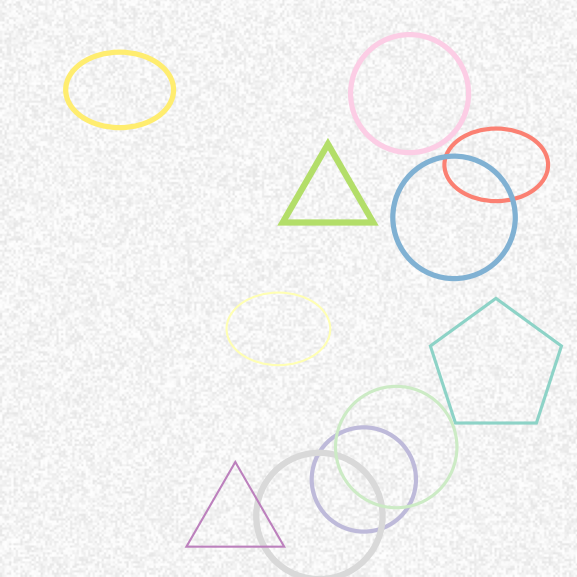[{"shape": "pentagon", "thickness": 1.5, "radius": 0.6, "center": [0.859, 0.363]}, {"shape": "oval", "thickness": 1, "radius": 0.45, "center": [0.482, 0.43]}, {"shape": "circle", "thickness": 2, "radius": 0.45, "center": [0.63, 0.169]}, {"shape": "oval", "thickness": 2, "radius": 0.45, "center": [0.859, 0.714]}, {"shape": "circle", "thickness": 2.5, "radius": 0.53, "center": [0.786, 0.623]}, {"shape": "triangle", "thickness": 3, "radius": 0.45, "center": [0.568, 0.659]}, {"shape": "circle", "thickness": 2.5, "radius": 0.51, "center": [0.709, 0.837]}, {"shape": "circle", "thickness": 3, "radius": 0.55, "center": [0.553, 0.106]}, {"shape": "triangle", "thickness": 1, "radius": 0.49, "center": [0.407, 0.101]}, {"shape": "circle", "thickness": 1.5, "radius": 0.53, "center": [0.686, 0.225]}, {"shape": "oval", "thickness": 2.5, "radius": 0.47, "center": [0.207, 0.843]}]